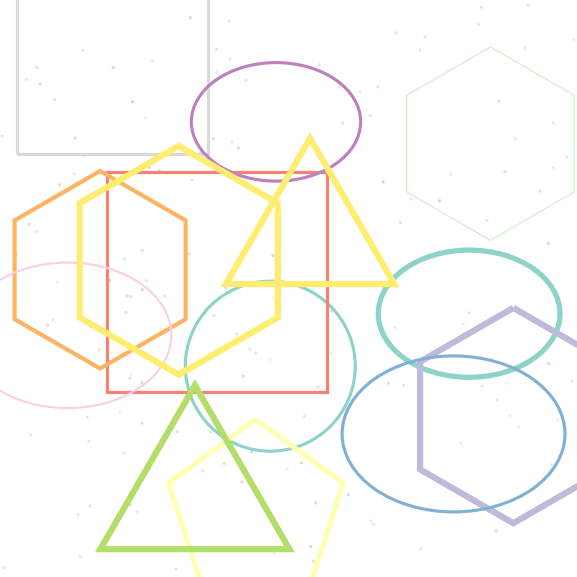[{"shape": "circle", "thickness": 1.5, "radius": 0.74, "center": [0.468, 0.365]}, {"shape": "oval", "thickness": 2.5, "radius": 0.79, "center": [0.812, 0.456]}, {"shape": "pentagon", "thickness": 2.5, "radius": 0.8, "center": [0.443, 0.114]}, {"shape": "hexagon", "thickness": 3, "radius": 0.93, "center": [0.889, 0.28]}, {"shape": "square", "thickness": 1.5, "radius": 0.95, "center": [0.376, 0.511]}, {"shape": "oval", "thickness": 1.5, "radius": 0.96, "center": [0.785, 0.248]}, {"shape": "hexagon", "thickness": 2, "radius": 0.85, "center": [0.173, 0.532]}, {"shape": "triangle", "thickness": 3, "radius": 0.94, "center": [0.338, 0.143]}, {"shape": "oval", "thickness": 1, "radius": 0.9, "center": [0.117, 0.419]}, {"shape": "square", "thickness": 1.5, "radius": 0.83, "center": [0.196, 0.897]}, {"shape": "oval", "thickness": 1.5, "radius": 0.73, "center": [0.478, 0.788]}, {"shape": "hexagon", "thickness": 0.5, "radius": 0.84, "center": [0.849, 0.75]}, {"shape": "hexagon", "thickness": 3, "radius": 0.99, "center": [0.31, 0.548]}, {"shape": "triangle", "thickness": 3, "radius": 0.84, "center": [0.537, 0.591]}]